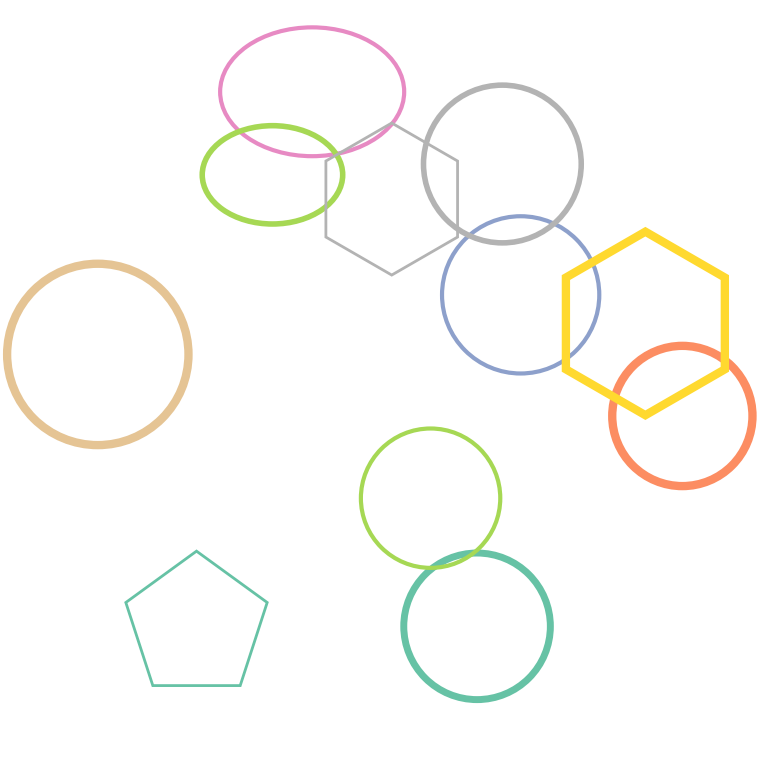[{"shape": "pentagon", "thickness": 1, "radius": 0.48, "center": [0.255, 0.188]}, {"shape": "circle", "thickness": 2.5, "radius": 0.48, "center": [0.62, 0.187]}, {"shape": "circle", "thickness": 3, "radius": 0.46, "center": [0.886, 0.46]}, {"shape": "circle", "thickness": 1.5, "radius": 0.51, "center": [0.676, 0.617]}, {"shape": "oval", "thickness": 1.5, "radius": 0.6, "center": [0.405, 0.881]}, {"shape": "circle", "thickness": 1.5, "radius": 0.45, "center": [0.559, 0.353]}, {"shape": "oval", "thickness": 2, "radius": 0.46, "center": [0.354, 0.773]}, {"shape": "hexagon", "thickness": 3, "radius": 0.6, "center": [0.838, 0.58]}, {"shape": "circle", "thickness": 3, "radius": 0.59, "center": [0.127, 0.54]}, {"shape": "hexagon", "thickness": 1, "radius": 0.49, "center": [0.509, 0.742]}, {"shape": "circle", "thickness": 2, "radius": 0.51, "center": [0.652, 0.787]}]